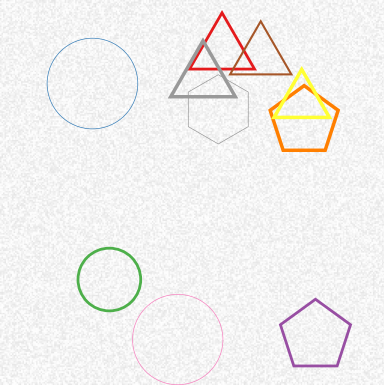[{"shape": "triangle", "thickness": 2, "radius": 0.49, "center": [0.577, 0.869]}, {"shape": "circle", "thickness": 0.5, "radius": 0.59, "center": [0.24, 0.783]}, {"shape": "circle", "thickness": 2, "radius": 0.41, "center": [0.284, 0.274]}, {"shape": "pentagon", "thickness": 2, "radius": 0.48, "center": [0.819, 0.127]}, {"shape": "pentagon", "thickness": 2.5, "radius": 0.46, "center": [0.79, 0.685]}, {"shape": "triangle", "thickness": 2.5, "radius": 0.42, "center": [0.784, 0.737]}, {"shape": "triangle", "thickness": 1.5, "radius": 0.46, "center": [0.677, 0.853]}, {"shape": "circle", "thickness": 0.5, "radius": 0.59, "center": [0.462, 0.118]}, {"shape": "hexagon", "thickness": 0.5, "radius": 0.45, "center": [0.567, 0.716]}, {"shape": "triangle", "thickness": 2.5, "radius": 0.48, "center": [0.527, 0.797]}]